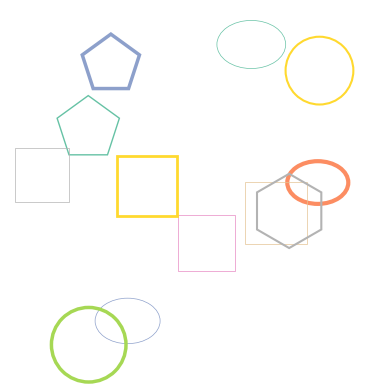[{"shape": "pentagon", "thickness": 1, "radius": 0.43, "center": [0.229, 0.667]}, {"shape": "oval", "thickness": 0.5, "radius": 0.45, "center": [0.653, 0.884]}, {"shape": "oval", "thickness": 3, "radius": 0.4, "center": [0.825, 0.526]}, {"shape": "oval", "thickness": 0.5, "radius": 0.42, "center": [0.331, 0.166]}, {"shape": "pentagon", "thickness": 2.5, "radius": 0.39, "center": [0.288, 0.833]}, {"shape": "square", "thickness": 0.5, "radius": 0.37, "center": [0.537, 0.369]}, {"shape": "circle", "thickness": 2.5, "radius": 0.48, "center": [0.23, 0.105]}, {"shape": "circle", "thickness": 1.5, "radius": 0.44, "center": [0.83, 0.817]}, {"shape": "square", "thickness": 2, "radius": 0.39, "center": [0.382, 0.516]}, {"shape": "square", "thickness": 0.5, "radius": 0.41, "center": [0.717, 0.446]}, {"shape": "hexagon", "thickness": 1.5, "radius": 0.48, "center": [0.751, 0.452]}, {"shape": "square", "thickness": 0.5, "radius": 0.35, "center": [0.109, 0.545]}]